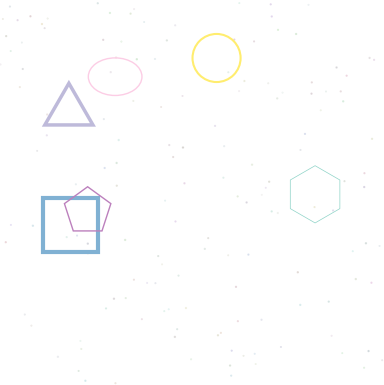[{"shape": "hexagon", "thickness": 0.5, "radius": 0.37, "center": [0.818, 0.495]}, {"shape": "triangle", "thickness": 2.5, "radius": 0.36, "center": [0.179, 0.712]}, {"shape": "square", "thickness": 3, "radius": 0.36, "center": [0.184, 0.416]}, {"shape": "oval", "thickness": 1, "radius": 0.35, "center": [0.299, 0.801]}, {"shape": "pentagon", "thickness": 1, "radius": 0.32, "center": [0.228, 0.452]}, {"shape": "circle", "thickness": 1.5, "radius": 0.31, "center": [0.562, 0.849]}]